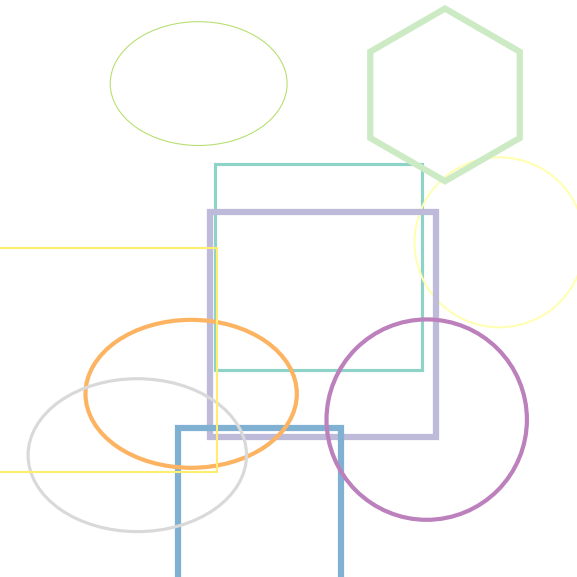[{"shape": "square", "thickness": 1.5, "radius": 0.89, "center": [0.551, 0.537]}, {"shape": "circle", "thickness": 1, "radius": 0.74, "center": [0.865, 0.58]}, {"shape": "square", "thickness": 3, "radius": 0.98, "center": [0.56, 0.437]}, {"shape": "square", "thickness": 3, "radius": 0.71, "center": [0.45, 0.117]}, {"shape": "oval", "thickness": 2, "radius": 0.91, "center": [0.331, 0.317]}, {"shape": "oval", "thickness": 0.5, "radius": 0.77, "center": [0.344, 0.854]}, {"shape": "oval", "thickness": 1.5, "radius": 0.95, "center": [0.238, 0.211]}, {"shape": "circle", "thickness": 2, "radius": 0.87, "center": [0.739, 0.273]}, {"shape": "hexagon", "thickness": 3, "radius": 0.75, "center": [0.771, 0.835]}, {"shape": "square", "thickness": 1, "radius": 0.97, "center": [0.182, 0.376]}]